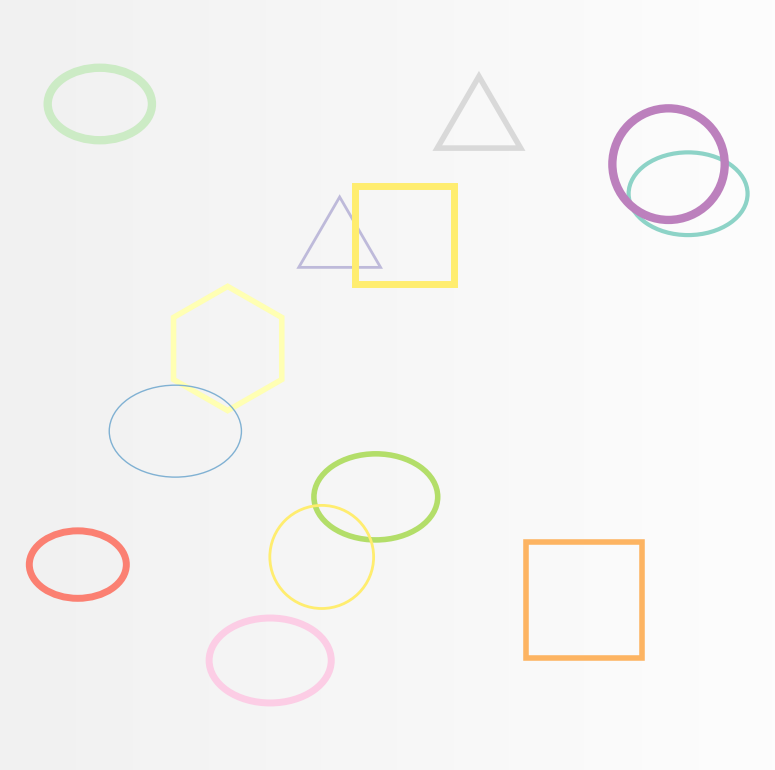[{"shape": "oval", "thickness": 1.5, "radius": 0.38, "center": [0.888, 0.748]}, {"shape": "hexagon", "thickness": 2, "radius": 0.4, "center": [0.294, 0.547]}, {"shape": "triangle", "thickness": 1, "radius": 0.3, "center": [0.438, 0.683]}, {"shape": "oval", "thickness": 2.5, "radius": 0.31, "center": [0.1, 0.267]}, {"shape": "oval", "thickness": 0.5, "radius": 0.43, "center": [0.226, 0.44]}, {"shape": "square", "thickness": 2, "radius": 0.38, "center": [0.753, 0.221]}, {"shape": "oval", "thickness": 2, "radius": 0.4, "center": [0.485, 0.355]}, {"shape": "oval", "thickness": 2.5, "radius": 0.39, "center": [0.349, 0.142]}, {"shape": "triangle", "thickness": 2, "radius": 0.31, "center": [0.618, 0.839]}, {"shape": "circle", "thickness": 3, "radius": 0.36, "center": [0.863, 0.787]}, {"shape": "oval", "thickness": 3, "radius": 0.34, "center": [0.129, 0.865]}, {"shape": "square", "thickness": 2.5, "radius": 0.32, "center": [0.522, 0.695]}, {"shape": "circle", "thickness": 1, "radius": 0.33, "center": [0.415, 0.277]}]